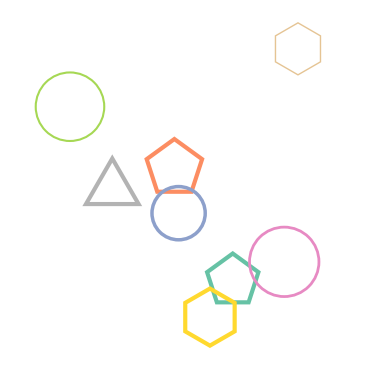[{"shape": "pentagon", "thickness": 3, "radius": 0.35, "center": [0.605, 0.271]}, {"shape": "pentagon", "thickness": 3, "radius": 0.38, "center": [0.453, 0.563]}, {"shape": "circle", "thickness": 2.5, "radius": 0.35, "center": [0.464, 0.446]}, {"shape": "circle", "thickness": 2, "radius": 0.45, "center": [0.738, 0.32]}, {"shape": "circle", "thickness": 1.5, "radius": 0.44, "center": [0.182, 0.723]}, {"shape": "hexagon", "thickness": 3, "radius": 0.37, "center": [0.545, 0.176]}, {"shape": "hexagon", "thickness": 1, "radius": 0.34, "center": [0.774, 0.873]}, {"shape": "triangle", "thickness": 3, "radius": 0.39, "center": [0.292, 0.509]}]